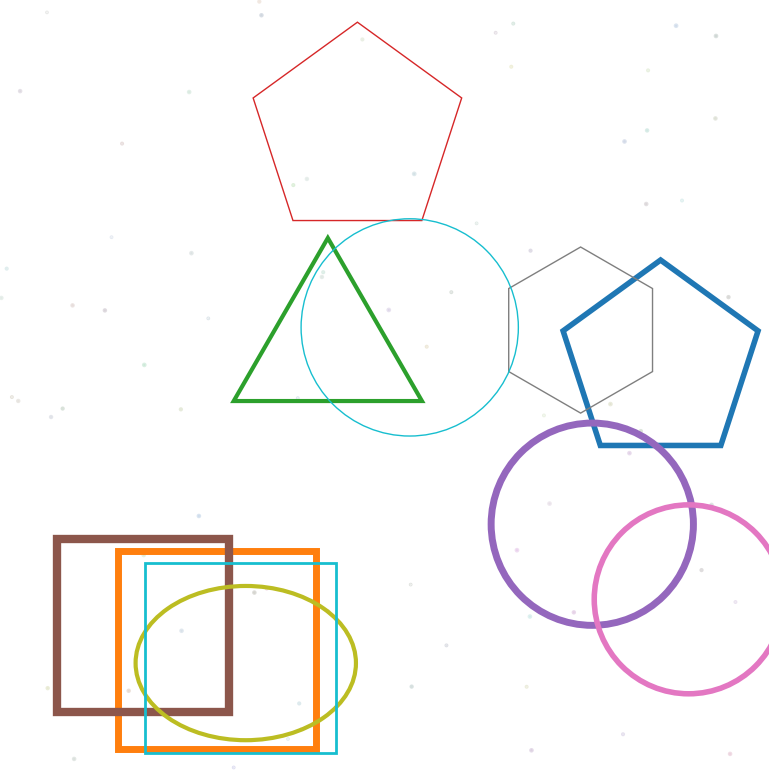[{"shape": "pentagon", "thickness": 2, "radius": 0.67, "center": [0.858, 0.529]}, {"shape": "square", "thickness": 2.5, "radius": 0.64, "center": [0.282, 0.155]}, {"shape": "triangle", "thickness": 1.5, "radius": 0.71, "center": [0.426, 0.55]}, {"shape": "pentagon", "thickness": 0.5, "radius": 0.71, "center": [0.464, 0.829]}, {"shape": "circle", "thickness": 2.5, "radius": 0.66, "center": [0.769, 0.319]}, {"shape": "square", "thickness": 3, "radius": 0.56, "center": [0.186, 0.188]}, {"shape": "circle", "thickness": 2, "radius": 0.61, "center": [0.894, 0.222]}, {"shape": "hexagon", "thickness": 0.5, "radius": 0.54, "center": [0.754, 0.571]}, {"shape": "oval", "thickness": 1.5, "radius": 0.72, "center": [0.319, 0.139]}, {"shape": "square", "thickness": 1, "radius": 0.62, "center": [0.313, 0.145]}, {"shape": "circle", "thickness": 0.5, "radius": 0.71, "center": [0.532, 0.575]}]